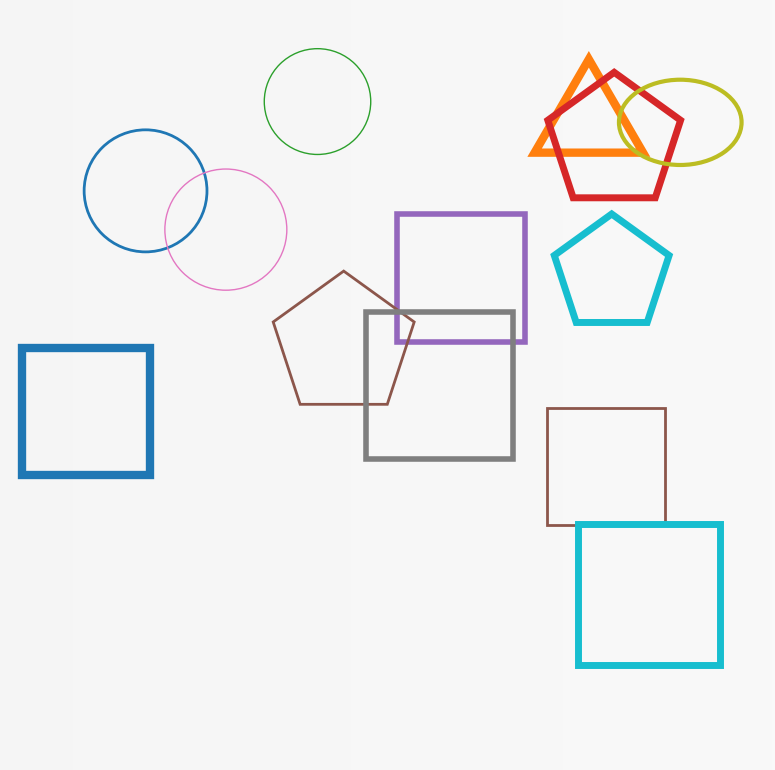[{"shape": "circle", "thickness": 1, "radius": 0.4, "center": [0.188, 0.752]}, {"shape": "square", "thickness": 3, "radius": 0.41, "center": [0.111, 0.465]}, {"shape": "triangle", "thickness": 3, "radius": 0.4, "center": [0.76, 0.842]}, {"shape": "circle", "thickness": 0.5, "radius": 0.34, "center": [0.41, 0.868]}, {"shape": "pentagon", "thickness": 2.5, "radius": 0.45, "center": [0.793, 0.816]}, {"shape": "square", "thickness": 2, "radius": 0.41, "center": [0.595, 0.639]}, {"shape": "pentagon", "thickness": 1, "radius": 0.48, "center": [0.443, 0.552]}, {"shape": "square", "thickness": 1, "radius": 0.38, "center": [0.782, 0.394]}, {"shape": "circle", "thickness": 0.5, "radius": 0.39, "center": [0.291, 0.702]}, {"shape": "square", "thickness": 2, "radius": 0.48, "center": [0.567, 0.499]}, {"shape": "oval", "thickness": 1.5, "radius": 0.4, "center": [0.878, 0.841]}, {"shape": "square", "thickness": 2.5, "radius": 0.46, "center": [0.837, 0.228]}, {"shape": "pentagon", "thickness": 2.5, "radius": 0.39, "center": [0.789, 0.644]}]